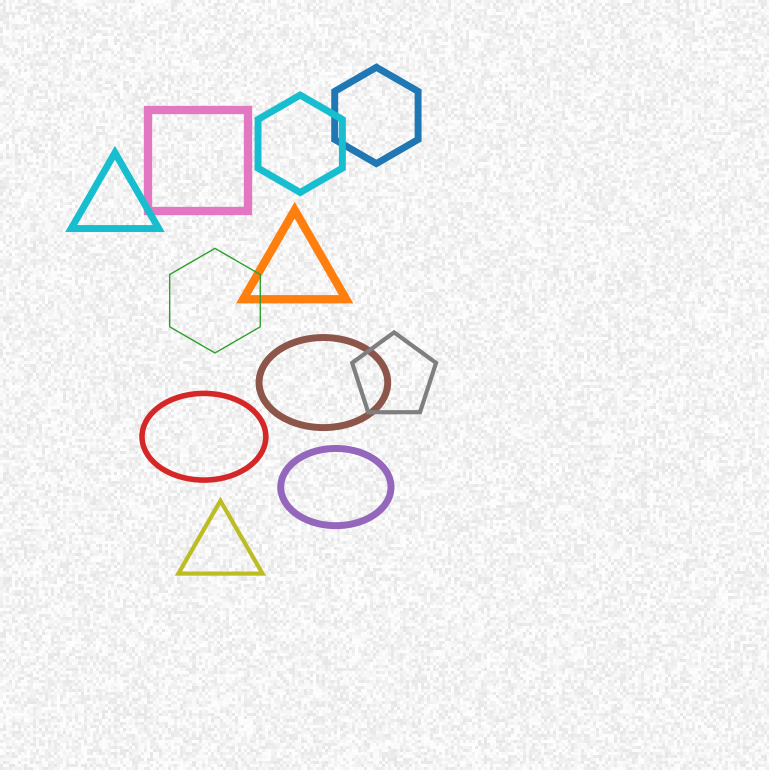[{"shape": "hexagon", "thickness": 2.5, "radius": 0.31, "center": [0.489, 0.85]}, {"shape": "triangle", "thickness": 3, "radius": 0.39, "center": [0.383, 0.65]}, {"shape": "hexagon", "thickness": 0.5, "radius": 0.34, "center": [0.279, 0.61]}, {"shape": "oval", "thickness": 2, "radius": 0.4, "center": [0.265, 0.433]}, {"shape": "oval", "thickness": 2.5, "radius": 0.36, "center": [0.436, 0.367]}, {"shape": "oval", "thickness": 2.5, "radius": 0.42, "center": [0.42, 0.503]}, {"shape": "square", "thickness": 3, "radius": 0.33, "center": [0.257, 0.791]}, {"shape": "pentagon", "thickness": 1.5, "radius": 0.29, "center": [0.512, 0.511]}, {"shape": "triangle", "thickness": 1.5, "radius": 0.32, "center": [0.286, 0.287]}, {"shape": "hexagon", "thickness": 2.5, "radius": 0.32, "center": [0.39, 0.813]}, {"shape": "triangle", "thickness": 2.5, "radius": 0.33, "center": [0.149, 0.736]}]